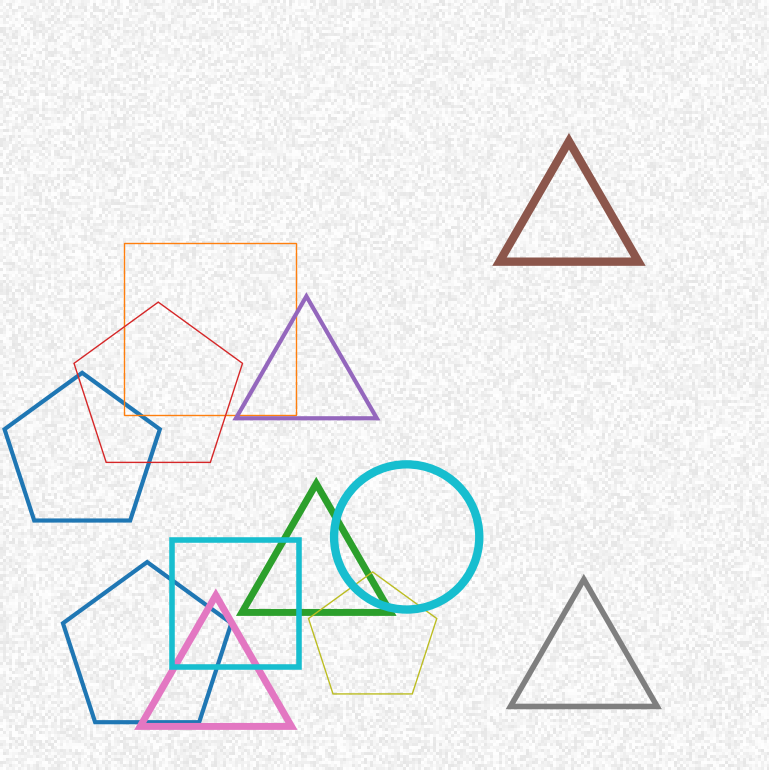[{"shape": "pentagon", "thickness": 1.5, "radius": 0.57, "center": [0.191, 0.155]}, {"shape": "pentagon", "thickness": 1.5, "radius": 0.53, "center": [0.107, 0.41]}, {"shape": "square", "thickness": 0.5, "radius": 0.56, "center": [0.272, 0.573]}, {"shape": "triangle", "thickness": 2.5, "radius": 0.56, "center": [0.411, 0.26]}, {"shape": "pentagon", "thickness": 0.5, "radius": 0.58, "center": [0.206, 0.493]}, {"shape": "triangle", "thickness": 1.5, "radius": 0.53, "center": [0.398, 0.51]}, {"shape": "triangle", "thickness": 3, "radius": 0.52, "center": [0.739, 0.712]}, {"shape": "triangle", "thickness": 2.5, "radius": 0.57, "center": [0.28, 0.113]}, {"shape": "triangle", "thickness": 2, "radius": 0.55, "center": [0.758, 0.138]}, {"shape": "pentagon", "thickness": 0.5, "radius": 0.44, "center": [0.484, 0.17]}, {"shape": "square", "thickness": 2, "radius": 0.41, "center": [0.305, 0.216]}, {"shape": "circle", "thickness": 3, "radius": 0.47, "center": [0.528, 0.303]}]